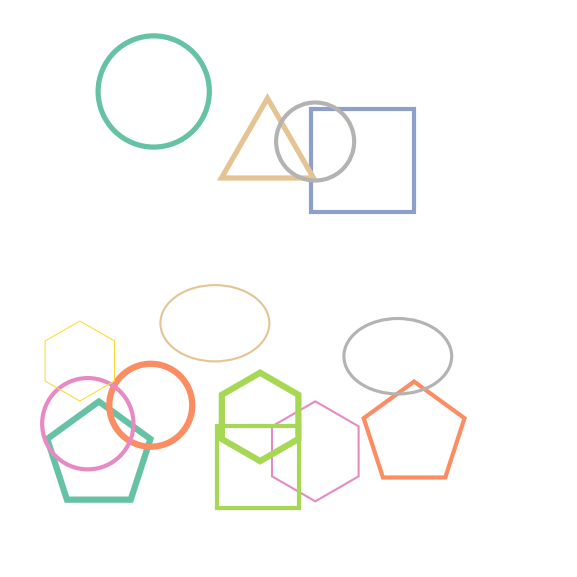[{"shape": "circle", "thickness": 2.5, "radius": 0.48, "center": [0.266, 0.841]}, {"shape": "pentagon", "thickness": 3, "radius": 0.47, "center": [0.171, 0.21]}, {"shape": "pentagon", "thickness": 2, "radius": 0.46, "center": [0.717, 0.247]}, {"shape": "circle", "thickness": 3, "radius": 0.36, "center": [0.261, 0.297]}, {"shape": "square", "thickness": 2, "radius": 0.45, "center": [0.628, 0.721]}, {"shape": "hexagon", "thickness": 1, "radius": 0.43, "center": [0.546, 0.218]}, {"shape": "circle", "thickness": 2, "radius": 0.4, "center": [0.152, 0.265]}, {"shape": "square", "thickness": 2, "radius": 0.36, "center": [0.446, 0.191]}, {"shape": "hexagon", "thickness": 3, "radius": 0.38, "center": [0.45, 0.277]}, {"shape": "hexagon", "thickness": 0.5, "radius": 0.35, "center": [0.138, 0.374]}, {"shape": "triangle", "thickness": 2.5, "radius": 0.46, "center": [0.463, 0.737]}, {"shape": "oval", "thickness": 1, "radius": 0.47, "center": [0.372, 0.439]}, {"shape": "circle", "thickness": 2, "radius": 0.34, "center": [0.546, 0.754]}, {"shape": "oval", "thickness": 1.5, "radius": 0.47, "center": [0.689, 0.382]}]